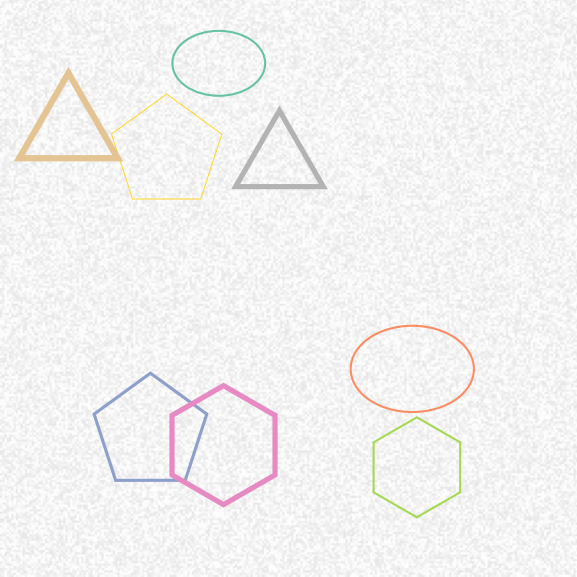[{"shape": "oval", "thickness": 1, "radius": 0.4, "center": [0.379, 0.89]}, {"shape": "oval", "thickness": 1, "radius": 0.53, "center": [0.714, 0.36]}, {"shape": "pentagon", "thickness": 1.5, "radius": 0.51, "center": [0.26, 0.25]}, {"shape": "hexagon", "thickness": 2.5, "radius": 0.52, "center": [0.387, 0.228]}, {"shape": "hexagon", "thickness": 1, "radius": 0.43, "center": [0.722, 0.19]}, {"shape": "pentagon", "thickness": 0.5, "radius": 0.5, "center": [0.289, 0.736]}, {"shape": "triangle", "thickness": 3, "radius": 0.49, "center": [0.119, 0.774]}, {"shape": "triangle", "thickness": 2.5, "radius": 0.44, "center": [0.484, 0.72]}]